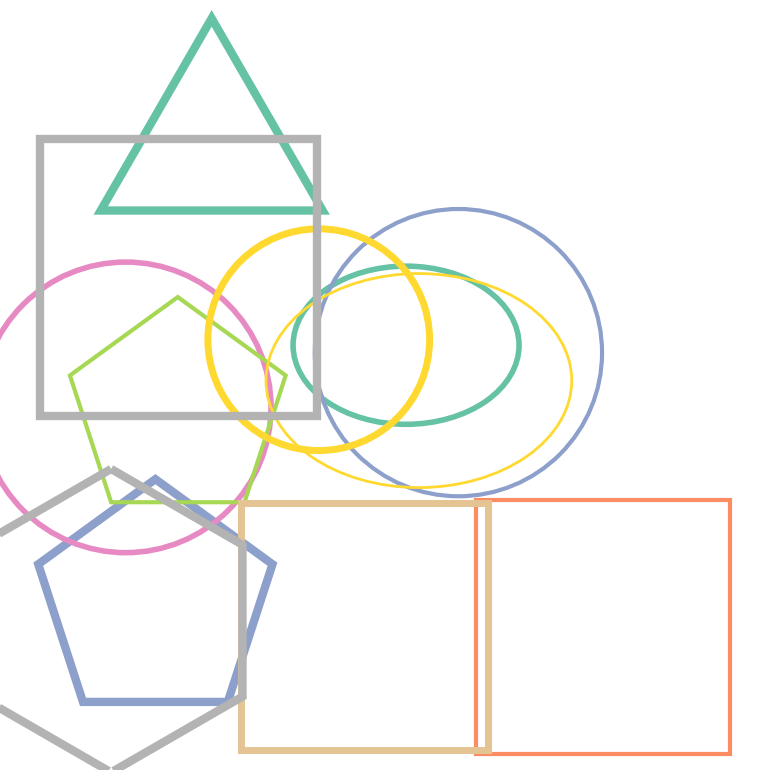[{"shape": "triangle", "thickness": 3, "radius": 0.83, "center": [0.275, 0.81]}, {"shape": "oval", "thickness": 2, "radius": 0.73, "center": [0.527, 0.552]}, {"shape": "square", "thickness": 1.5, "radius": 0.82, "center": [0.783, 0.186]}, {"shape": "circle", "thickness": 1.5, "radius": 0.93, "center": [0.595, 0.542]}, {"shape": "pentagon", "thickness": 3, "radius": 0.8, "center": [0.202, 0.218]}, {"shape": "circle", "thickness": 2, "radius": 0.94, "center": [0.163, 0.471]}, {"shape": "pentagon", "thickness": 1.5, "radius": 0.74, "center": [0.231, 0.467]}, {"shape": "oval", "thickness": 1, "radius": 0.99, "center": [0.544, 0.506]}, {"shape": "circle", "thickness": 2.5, "radius": 0.72, "center": [0.414, 0.559]}, {"shape": "square", "thickness": 2.5, "radius": 0.8, "center": [0.473, 0.186]}, {"shape": "square", "thickness": 3, "radius": 0.9, "center": [0.232, 0.64]}, {"shape": "hexagon", "thickness": 3, "radius": 0.99, "center": [0.144, 0.194]}]